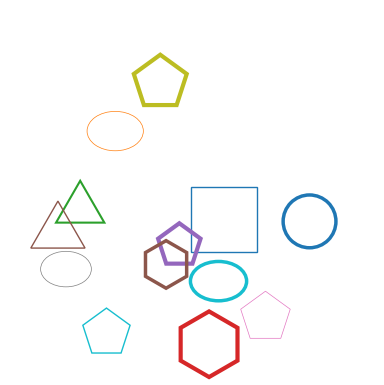[{"shape": "circle", "thickness": 2.5, "radius": 0.34, "center": [0.804, 0.425]}, {"shape": "square", "thickness": 1, "radius": 0.43, "center": [0.582, 0.43]}, {"shape": "oval", "thickness": 0.5, "radius": 0.37, "center": [0.299, 0.66]}, {"shape": "triangle", "thickness": 1.5, "radius": 0.36, "center": [0.208, 0.458]}, {"shape": "hexagon", "thickness": 3, "radius": 0.43, "center": [0.543, 0.106]}, {"shape": "pentagon", "thickness": 3, "radius": 0.29, "center": [0.466, 0.362]}, {"shape": "triangle", "thickness": 1, "radius": 0.41, "center": [0.15, 0.396]}, {"shape": "hexagon", "thickness": 2.5, "radius": 0.31, "center": [0.431, 0.313]}, {"shape": "pentagon", "thickness": 0.5, "radius": 0.34, "center": [0.69, 0.176]}, {"shape": "oval", "thickness": 0.5, "radius": 0.33, "center": [0.171, 0.301]}, {"shape": "pentagon", "thickness": 3, "radius": 0.36, "center": [0.416, 0.786]}, {"shape": "pentagon", "thickness": 1, "radius": 0.32, "center": [0.277, 0.135]}, {"shape": "oval", "thickness": 2.5, "radius": 0.36, "center": [0.568, 0.27]}]